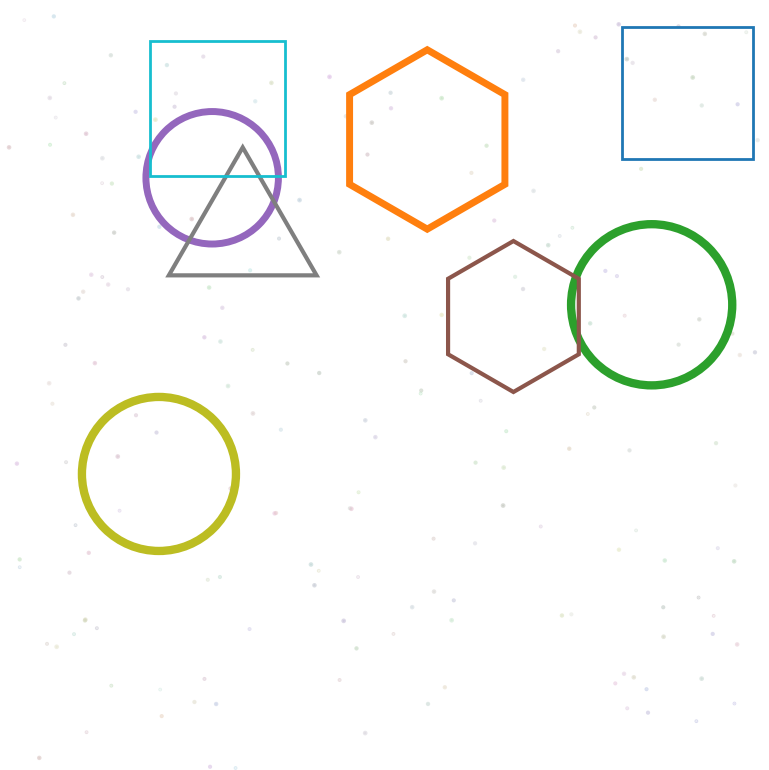[{"shape": "square", "thickness": 1, "radius": 0.43, "center": [0.893, 0.879]}, {"shape": "hexagon", "thickness": 2.5, "radius": 0.58, "center": [0.555, 0.819]}, {"shape": "circle", "thickness": 3, "radius": 0.52, "center": [0.846, 0.604]}, {"shape": "circle", "thickness": 2.5, "radius": 0.43, "center": [0.276, 0.769]}, {"shape": "hexagon", "thickness": 1.5, "radius": 0.49, "center": [0.667, 0.589]}, {"shape": "triangle", "thickness": 1.5, "radius": 0.55, "center": [0.315, 0.698]}, {"shape": "circle", "thickness": 3, "radius": 0.5, "center": [0.206, 0.384]}, {"shape": "square", "thickness": 1, "radius": 0.44, "center": [0.282, 0.859]}]